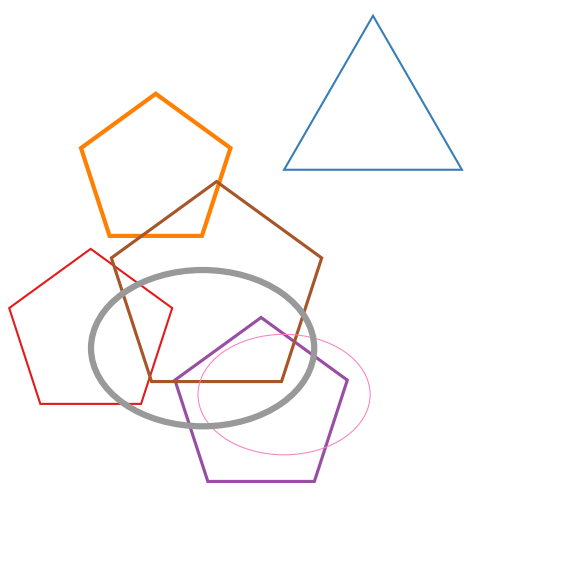[{"shape": "pentagon", "thickness": 1, "radius": 0.74, "center": [0.157, 0.42]}, {"shape": "triangle", "thickness": 1, "radius": 0.89, "center": [0.646, 0.794]}, {"shape": "pentagon", "thickness": 1.5, "radius": 0.78, "center": [0.452, 0.292]}, {"shape": "pentagon", "thickness": 2, "radius": 0.68, "center": [0.27, 0.701]}, {"shape": "pentagon", "thickness": 1.5, "radius": 0.96, "center": [0.375, 0.493]}, {"shape": "oval", "thickness": 0.5, "radius": 0.75, "center": [0.492, 0.316]}, {"shape": "oval", "thickness": 3, "radius": 0.97, "center": [0.351, 0.396]}]